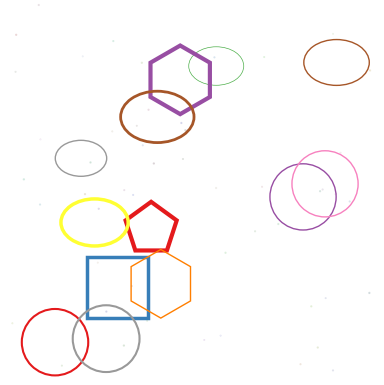[{"shape": "circle", "thickness": 1.5, "radius": 0.43, "center": [0.143, 0.111]}, {"shape": "pentagon", "thickness": 3, "radius": 0.35, "center": [0.393, 0.406]}, {"shape": "square", "thickness": 2.5, "radius": 0.4, "center": [0.306, 0.253]}, {"shape": "oval", "thickness": 0.5, "radius": 0.36, "center": [0.562, 0.829]}, {"shape": "circle", "thickness": 1, "radius": 0.43, "center": [0.787, 0.489]}, {"shape": "hexagon", "thickness": 3, "radius": 0.45, "center": [0.468, 0.793]}, {"shape": "hexagon", "thickness": 1, "radius": 0.45, "center": [0.418, 0.263]}, {"shape": "oval", "thickness": 2.5, "radius": 0.44, "center": [0.246, 0.422]}, {"shape": "oval", "thickness": 1, "radius": 0.43, "center": [0.874, 0.838]}, {"shape": "oval", "thickness": 2, "radius": 0.48, "center": [0.409, 0.696]}, {"shape": "circle", "thickness": 1, "radius": 0.43, "center": [0.844, 0.523]}, {"shape": "circle", "thickness": 1.5, "radius": 0.43, "center": [0.276, 0.12]}, {"shape": "oval", "thickness": 1, "radius": 0.33, "center": [0.21, 0.589]}]